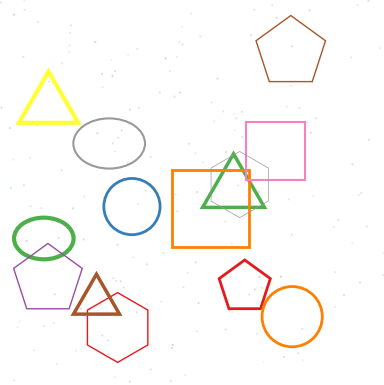[{"shape": "hexagon", "thickness": 1, "radius": 0.45, "center": [0.306, 0.149]}, {"shape": "pentagon", "thickness": 2, "radius": 0.35, "center": [0.636, 0.255]}, {"shape": "circle", "thickness": 2, "radius": 0.37, "center": [0.343, 0.463]}, {"shape": "oval", "thickness": 3, "radius": 0.39, "center": [0.114, 0.381]}, {"shape": "triangle", "thickness": 2.5, "radius": 0.46, "center": [0.607, 0.508]}, {"shape": "pentagon", "thickness": 1, "radius": 0.47, "center": [0.125, 0.274]}, {"shape": "circle", "thickness": 2, "radius": 0.39, "center": [0.759, 0.177]}, {"shape": "square", "thickness": 2, "radius": 0.5, "center": [0.547, 0.458]}, {"shape": "triangle", "thickness": 3, "radius": 0.44, "center": [0.126, 0.725]}, {"shape": "pentagon", "thickness": 1, "radius": 0.47, "center": [0.755, 0.865]}, {"shape": "triangle", "thickness": 2.5, "radius": 0.35, "center": [0.251, 0.219]}, {"shape": "square", "thickness": 1.5, "radius": 0.38, "center": [0.716, 0.608]}, {"shape": "hexagon", "thickness": 0.5, "radius": 0.43, "center": [0.623, 0.521]}, {"shape": "oval", "thickness": 1.5, "radius": 0.47, "center": [0.284, 0.627]}]